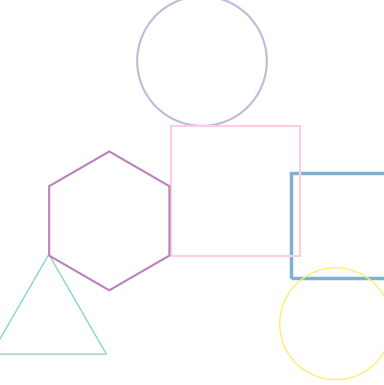[{"shape": "triangle", "thickness": 1, "radius": 0.86, "center": [0.127, 0.167]}, {"shape": "circle", "thickness": 1.5, "radius": 0.84, "center": [0.525, 0.841]}, {"shape": "square", "thickness": 2.5, "radius": 0.68, "center": [0.892, 0.415]}, {"shape": "square", "thickness": 1.5, "radius": 0.84, "center": [0.613, 0.504]}, {"shape": "hexagon", "thickness": 1.5, "radius": 0.9, "center": [0.284, 0.426]}, {"shape": "circle", "thickness": 1, "radius": 0.73, "center": [0.872, 0.159]}]